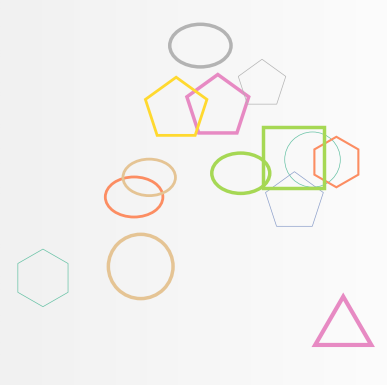[{"shape": "circle", "thickness": 0.5, "radius": 0.36, "center": [0.806, 0.586]}, {"shape": "hexagon", "thickness": 0.5, "radius": 0.37, "center": [0.111, 0.278]}, {"shape": "hexagon", "thickness": 1.5, "radius": 0.33, "center": [0.868, 0.579]}, {"shape": "oval", "thickness": 2, "radius": 0.37, "center": [0.346, 0.488]}, {"shape": "pentagon", "thickness": 0.5, "radius": 0.39, "center": [0.76, 0.476]}, {"shape": "triangle", "thickness": 3, "radius": 0.42, "center": [0.886, 0.146]}, {"shape": "pentagon", "thickness": 2.5, "radius": 0.42, "center": [0.562, 0.723]}, {"shape": "oval", "thickness": 2.5, "radius": 0.37, "center": [0.621, 0.55]}, {"shape": "square", "thickness": 2.5, "radius": 0.4, "center": [0.758, 0.592]}, {"shape": "pentagon", "thickness": 2, "radius": 0.42, "center": [0.455, 0.716]}, {"shape": "oval", "thickness": 2, "radius": 0.34, "center": [0.385, 0.539]}, {"shape": "circle", "thickness": 2.5, "radius": 0.42, "center": [0.363, 0.308]}, {"shape": "pentagon", "thickness": 0.5, "radius": 0.32, "center": [0.676, 0.782]}, {"shape": "oval", "thickness": 2.5, "radius": 0.4, "center": [0.517, 0.882]}]